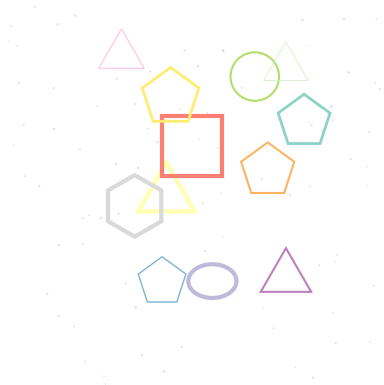[{"shape": "pentagon", "thickness": 2, "radius": 0.35, "center": [0.79, 0.684]}, {"shape": "triangle", "thickness": 3, "radius": 0.42, "center": [0.432, 0.493]}, {"shape": "oval", "thickness": 3, "radius": 0.31, "center": [0.552, 0.27]}, {"shape": "square", "thickness": 3, "radius": 0.39, "center": [0.499, 0.62]}, {"shape": "pentagon", "thickness": 1, "radius": 0.33, "center": [0.421, 0.268]}, {"shape": "pentagon", "thickness": 1.5, "radius": 0.36, "center": [0.695, 0.557]}, {"shape": "circle", "thickness": 1.5, "radius": 0.31, "center": [0.662, 0.801]}, {"shape": "triangle", "thickness": 1, "radius": 0.34, "center": [0.316, 0.857]}, {"shape": "hexagon", "thickness": 3, "radius": 0.4, "center": [0.35, 0.465]}, {"shape": "triangle", "thickness": 1.5, "radius": 0.38, "center": [0.743, 0.28]}, {"shape": "triangle", "thickness": 0.5, "radius": 0.34, "center": [0.743, 0.824]}, {"shape": "pentagon", "thickness": 2, "radius": 0.39, "center": [0.443, 0.747]}]